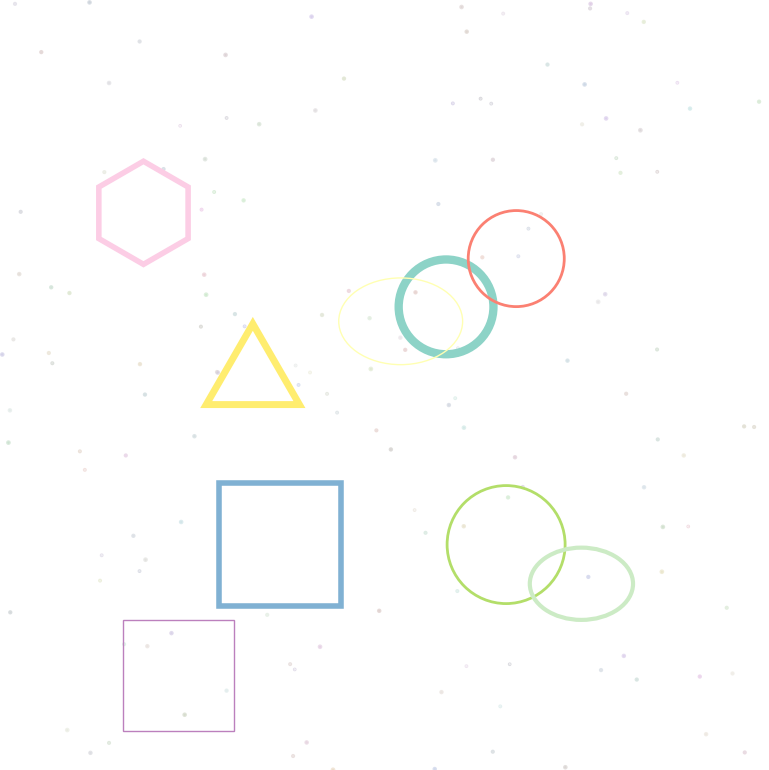[{"shape": "circle", "thickness": 3, "radius": 0.31, "center": [0.579, 0.601]}, {"shape": "oval", "thickness": 0.5, "radius": 0.4, "center": [0.52, 0.583]}, {"shape": "circle", "thickness": 1, "radius": 0.31, "center": [0.67, 0.664]}, {"shape": "square", "thickness": 2, "radius": 0.4, "center": [0.363, 0.293]}, {"shape": "circle", "thickness": 1, "radius": 0.38, "center": [0.657, 0.293]}, {"shape": "hexagon", "thickness": 2, "radius": 0.33, "center": [0.186, 0.724]}, {"shape": "square", "thickness": 0.5, "radius": 0.36, "center": [0.231, 0.122]}, {"shape": "oval", "thickness": 1.5, "radius": 0.34, "center": [0.755, 0.242]}, {"shape": "triangle", "thickness": 2.5, "radius": 0.35, "center": [0.328, 0.51]}]